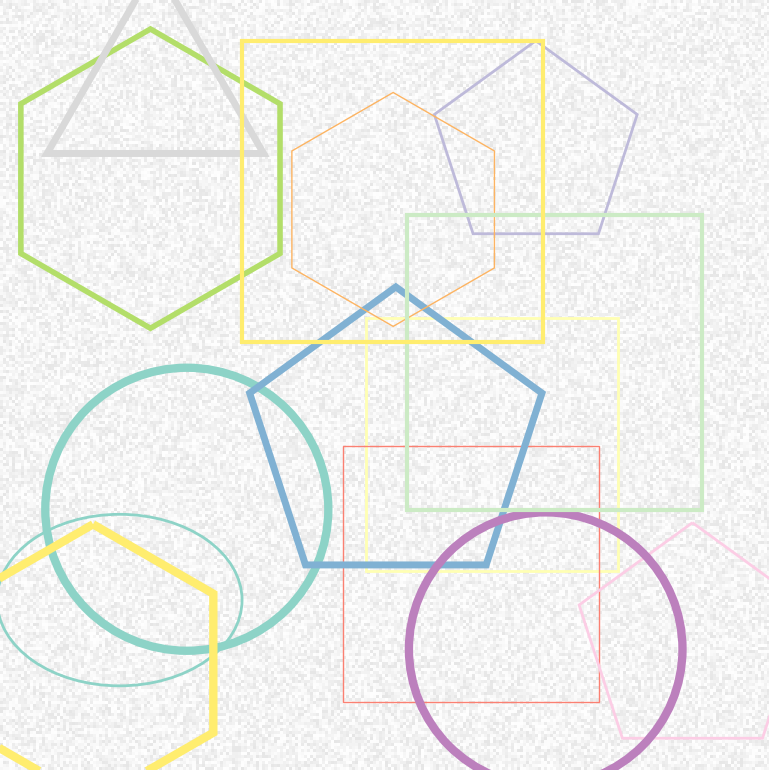[{"shape": "circle", "thickness": 3, "radius": 0.92, "center": [0.243, 0.339]}, {"shape": "oval", "thickness": 1, "radius": 0.8, "center": [0.155, 0.221]}, {"shape": "square", "thickness": 1, "radius": 0.82, "center": [0.639, 0.423]}, {"shape": "pentagon", "thickness": 1, "radius": 0.69, "center": [0.696, 0.809]}, {"shape": "square", "thickness": 0.5, "radius": 0.83, "center": [0.612, 0.255]}, {"shape": "pentagon", "thickness": 2.5, "radius": 1.0, "center": [0.514, 0.428]}, {"shape": "hexagon", "thickness": 0.5, "radius": 0.76, "center": [0.511, 0.728]}, {"shape": "hexagon", "thickness": 2, "radius": 0.97, "center": [0.195, 0.768]}, {"shape": "pentagon", "thickness": 1, "radius": 0.77, "center": [0.899, 0.166]}, {"shape": "triangle", "thickness": 2.5, "radius": 0.81, "center": [0.202, 0.882]}, {"shape": "circle", "thickness": 3, "radius": 0.89, "center": [0.709, 0.157]}, {"shape": "square", "thickness": 1.5, "radius": 0.96, "center": [0.72, 0.529]}, {"shape": "square", "thickness": 1.5, "radius": 0.98, "center": [0.51, 0.752]}, {"shape": "hexagon", "thickness": 3, "radius": 0.9, "center": [0.121, 0.139]}]